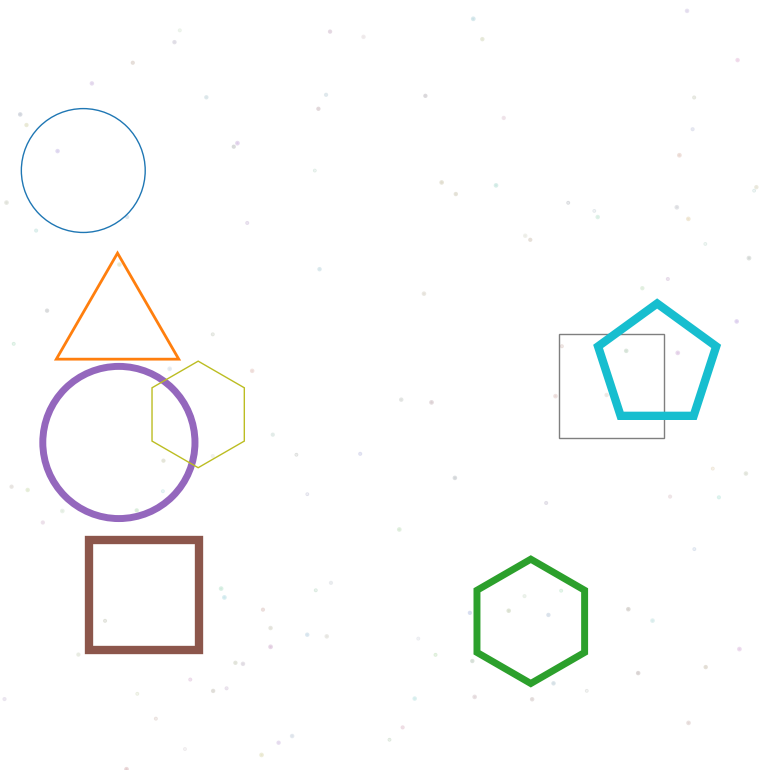[{"shape": "circle", "thickness": 0.5, "radius": 0.4, "center": [0.108, 0.779]}, {"shape": "triangle", "thickness": 1, "radius": 0.46, "center": [0.153, 0.579]}, {"shape": "hexagon", "thickness": 2.5, "radius": 0.4, "center": [0.689, 0.193]}, {"shape": "circle", "thickness": 2.5, "radius": 0.49, "center": [0.154, 0.425]}, {"shape": "square", "thickness": 3, "radius": 0.36, "center": [0.187, 0.228]}, {"shape": "square", "thickness": 0.5, "radius": 0.34, "center": [0.794, 0.499]}, {"shape": "hexagon", "thickness": 0.5, "radius": 0.35, "center": [0.257, 0.462]}, {"shape": "pentagon", "thickness": 3, "radius": 0.4, "center": [0.853, 0.525]}]